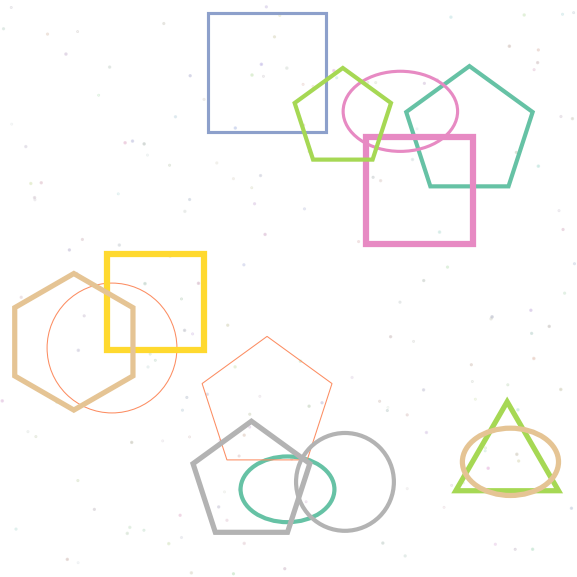[{"shape": "oval", "thickness": 2, "radius": 0.41, "center": [0.498, 0.152]}, {"shape": "pentagon", "thickness": 2, "radius": 0.58, "center": [0.813, 0.77]}, {"shape": "circle", "thickness": 0.5, "radius": 0.56, "center": [0.194, 0.397]}, {"shape": "pentagon", "thickness": 0.5, "radius": 0.59, "center": [0.462, 0.298]}, {"shape": "square", "thickness": 1.5, "radius": 0.51, "center": [0.462, 0.873]}, {"shape": "oval", "thickness": 1.5, "radius": 0.5, "center": [0.693, 0.806]}, {"shape": "square", "thickness": 3, "radius": 0.46, "center": [0.727, 0.669]}, {"shape": "triangle", "thickness": 2.5, "radius": 0.51, "center": [0.878, 0.201]}, {"shape": "pentagon", "thickness": 2, "radius": 0.44, "center": [0.594, 0.794]}, {"shape": "square", "thickness": 3, "radius": 0.42, "center": [0.269, 0.476]}, {"shape": "oval", "thickness": 2.5, "radius": 0.42, "center": [0.884, 0.199]}, {"shape": "hexagon", "thickness": 2.5, "radius": 0.59, "center": [0.128, 0.407]}, {"shape": "pentagon", "thickness": 2.5, "radius": 0.53, "center": [0.435, 0.163]}, {"shape": "circle", "thickness": 2, "radius": 0.42, "center": [0.597, 0.165]}]